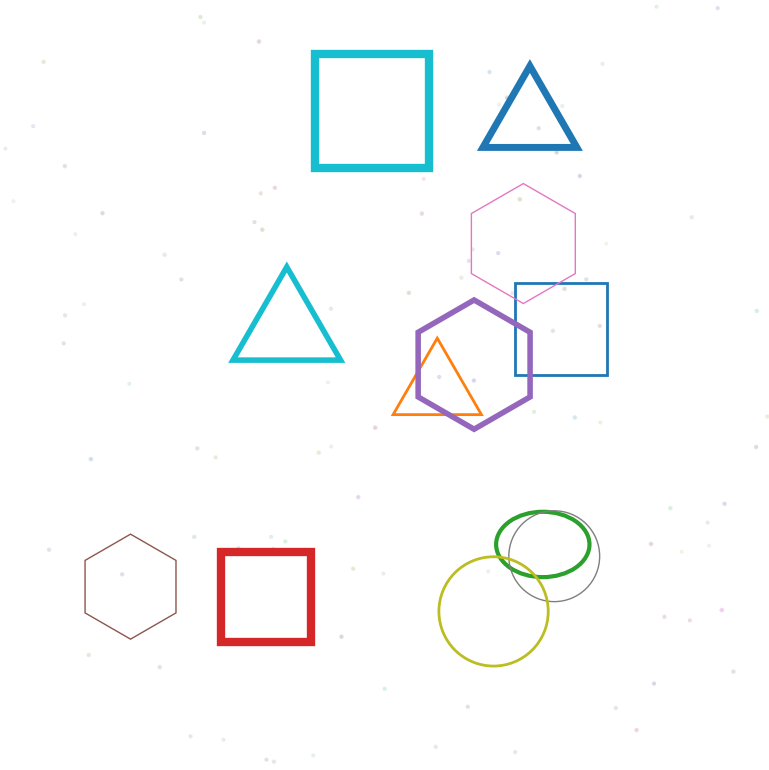[{"shape": "square", "thickness": 1, "radius": 0.3, "center": [0.729, 0.573]}, {"shape": "triangle", "thickness": 2.5, "radius": 0.35, "center": [0.688, 0.844]}, {"shape": "triangle", "thickness": 1, "radius": 0.33, "center": [0.568, 0.495]}, {"shape": "oval", "thickness": 1.5, "radius": 0.3, "center": [0.705, 0.293]}, {"shape": "square", "thickness": 3, "radius": 0.29, "center": [0.345, 0.224]}, {"shape": "hexagon", "thickness": 2, "radius": 0.42, "center": [0.616, 0.526]}, {"shape": "hexagon", "thickness": 0.5, "radius": 0.34, "center": [0.17, 0.238]}, {"shape": "hexagon", "thickness": 0.5, "radius": 0.39, "center": [0.68, 0.684]}, {"shape": "circle", "thickness": 0.5, "radius": 0.29, "center": [0.72, 0.278]}, {"shape": "circle", "thickness": 1, "radius": 0.35, "center": [0.641, 0.206]}, {"shape": "square", "thickness": 3, "radius": 0.37, "center": [0.483, 0.855]}, {"shape": "triangle", "thickness": 2, "radius": 0.4, "center": [0.372, 0.573]}]